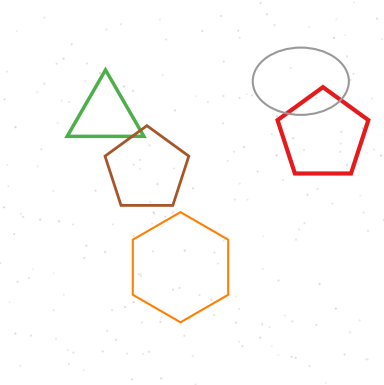[{"shape": "pentagon", "thickness": 3, "radius": 0.62, "center": [0.839, 0.65]}, {"shape": "triangle", "thickness": 2.5, "radius": 0.58, "center": [0.274, 0.703]}, {"shape": "hexagon", "thickness": 1.5, "radius": 0.72, "center": [0.469, 0.306]}, {"shape": "pentagon", "thickness": 2, "radius": 0.57, "center": [0.382, 0.559]}, {"shape": "oval", "thickness": 1.5, "radius": 0.62, "center": [0.781, 0.789]}]